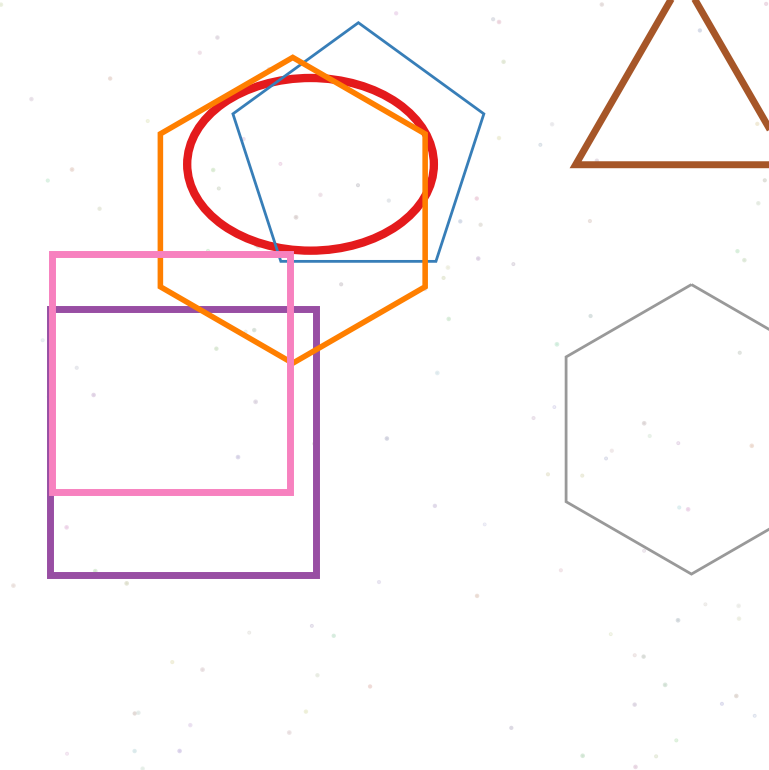[{"shape": "oval", "thickness": 3, "radius": 0.8, "center": [0.403, 0.787]}, {"shape": "pentagon", "thickness": 1, "radius": 0.86, "center": [0.465, 0.799]}, {"shape": "square", "thickness": 2.5, "radius": 0.86, "center": [0.238, 0.426]}, {"shape": "hexagon", "thickness": 2, "radius": 0.99, "center": [0.38, 0.727]}, {"shape": "triangle", "thickness": 2.5, "radius": 0.8, "center": [0.887, 0.867]}, {"shape": "square", "thickness": 2.5, "radius": 0.77, "center": [0.222, 0.516]}, {"shape": "hexagon", "thickness": 1, "radius": 0.94, "center": [0.898, 0.442]}]